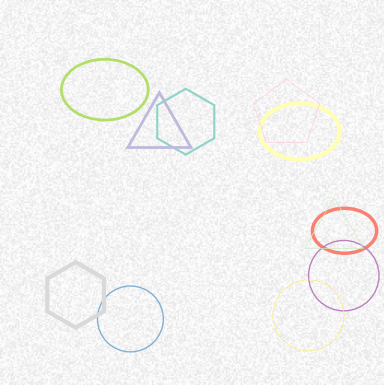[{"shape": "hexagon", "thickness": 1.5, "radius": 0.43, "center": [0.483, 0.684]}, {"shape": "oval", "thickness": 3, "radius": 0.52, "center": [0.778, 0.659]}, {"shape": "triangle", "thickness": 2, "radius": 0.47, "center": [0.414, 0.664]}, {"shape": "oval", "thickness": 2.5, "radius": 0.42, "center": [0.895, 0.401]}, {"shape": "circle", "thickness": 1, "radius": 0.43, "center": [0.339, 0.172]}, {"shape": "oval", "thickness": 2, "radius": 0.56, "center": [0.272, 0.767]}, {"shape": "pentagon", "thickness": 0.5, "radius": 0.45, "center": [0.744, 0.704]}, {"shape": "hexagon", "thickness": 3, "radius": 0.43, "center": [0.196, 0.234]}, {"shape": "circle", "thickness": 1, "radius": 0.46, "center": [0.893, 0.284]}, {"shape": "triangle", "thickness": 0.5, "radius": 0.44, "center": [0.868, 0.399]}, {"shape": "circle", "thickness": 0.5, "radius": 0.46, "center": [0.801, 0.181]}]